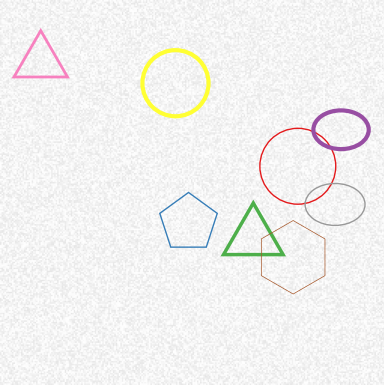[{"shape": "circle", "thickness": 1, "radius": 0.49, "center": [0.774, 0.568]}, {"shape": "pentagon", "thickness": 1, "radius": 0.39, "center": [0.49, 0.422]}, {"shape": "triangle", "thickness": 2.5, "radius": 0.45, "center": [0.658, 0.383]}, {"shape": "oval", "thickness": 3, "radius": 0.36, "center": [0.886, 0.663]}, {"shape": "circle", "thickness": 3, "radius": 0.43, "center": [0.456, 0.784]}, {"shape": "hexagon", "thickness": 0.5, "radius": 0.48, "center": [0.761, 0.332]}, {"shape": "triangle", "thickness": 2, "radius": 0.4, "center": [0.106, 0.84]}, {"shape": "oval", "thickness": 1, "radius": 0.39, "center": [0.87, 0.469]}]